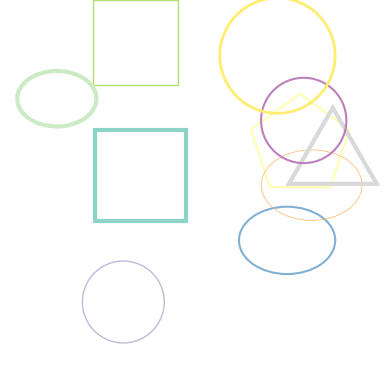[{"shape": "square", "thickness": 3, "radius": 0.59, "center": [0.366, 0.545]}, {"shape": "pentagon", "thickness": 1.5, "radius": 0.67, "center": [0.779, 0.622]}, {"shape": "circle", "thickness": 1, "radius": 0.53, "center": [0.32, 0.216]}, {"shape": "oval", "thickness": 1.5, "radius": 0.62, "center": [0.746, 0.376]}, {"shape": "oval", "thickness": 0.5, "radius": 0.65, "center": [0.81, 0.519]}, {"shape": "square", "thickness": 1, "radius": 0.55, "center": [0.352, 0.889]}, {"shape": "triangle", "thickness": 3, "radius": 0.66, "center": [0.864, 0.588]}, {"shape": "circle", "thickness": 1.5, "radius": 0.55, "center": [0.789, 0.687]}, {"shape": "oval", "thickness": 3, "radius": 0.51, "center": [0.148, 0.744]}, {"shape": "circle", "thickness": 2, "radius": 0.75, "center": [0.721, 0.855]}]